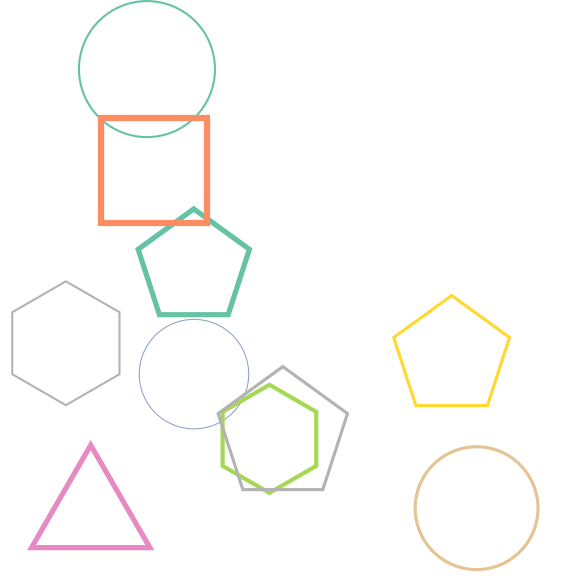[{"shape": "pentagon", "thickness": 2.5, "radius": 0.51, "center": [0.336, 0.536]}, {"shape": "circle", "thickness": 1, "radius": 0.59, "center": [0.254, 0.879]}, {"shape": "square", "thickness": 3, "radius": 0.46, "center": [0.267, 0.704]}, {"shape": "circle", "thickness": 0.5, "radius": 0.47, "center": [0.336, 0.351]}, {"shape": "triangle", "thickness": 2.5, "radius": 0.59, "center": [0.157, 0.11]}, {"shape": "hexagon", "thickness": 2, "radius": 0.47, "center": [0.467, 0.239]}, {"shape": "pentagon", "thickness": 1.5, "radius": 0.53, "center": [0.782, 0.382]}, {"shape": "circle", "thickness": 1.5, "radius": 0.53, "center": [0.825, 0.119]}, {"shape": "pentagon", "thickness": 1.5, "radius": 0.59, "center": [0.49, 0.247]}, {"shape": "hexagon", "thickness": 1, "radius": 0.54, "center": [0.114, 0.405]}]